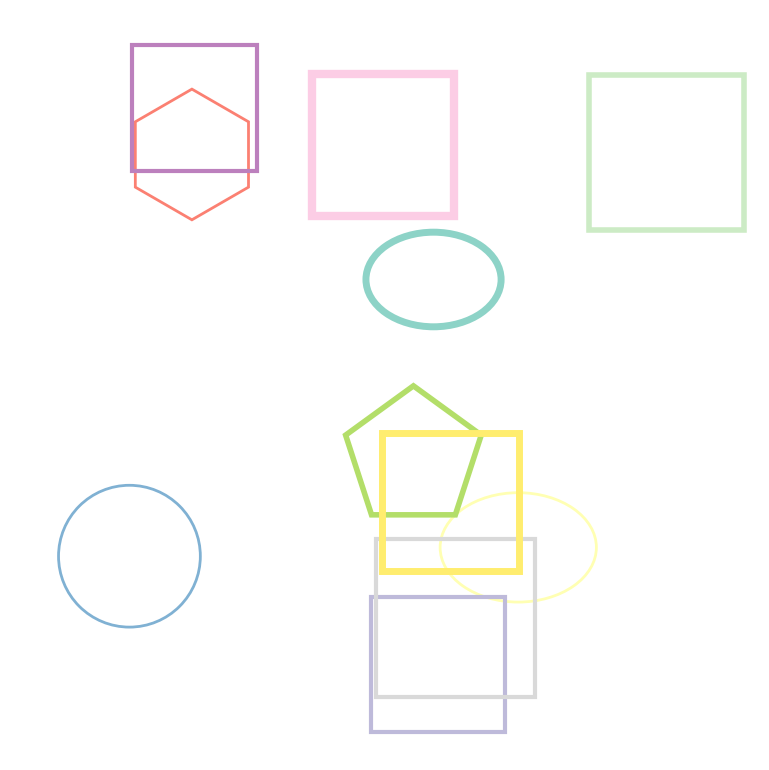[{"shape": "oval", "thickness": 2.5, "radius": 0.44, "center": [0.563, 0.637]}, {"shape": "oval", "thickness": 1, "radius": 0.51, "center": [0.673, 0.289]}, {"shape": "square", "thickness": 1.5, "radius": 0.44, "center": [0.569, 0.137]}, {"shape": "hexagon", "thickness": 1, "radius": 0.42, "center": [0.249, 0.799]}, {"shape": "circle", "thickness": 1, "radius": 0.46, "center": [0.168, 0.278]}, {"shape": "pentagon", "thickness": 2, "radius": 0.46, "center": [0.537, 0.406]}, {"shape": "square", "thickness": 3, "radius": 0.46, "center": [0.498, 0.812]}, {"shape": "square", "thickness": 1.5, "radius": 0.52, "center": [0.592, 0.197]}, {"shape": "square", "thickness": 1.5, "radius": 0.41, "center": [0.253, 0.86]}, {"shape": "square", "thickness": 2, "radius": 0.5, "center": [0.866, 0.802]}, {"shape": "square", "thickness": 2.5, "radius": 0.45, "center": [0.585, 0.348]}]